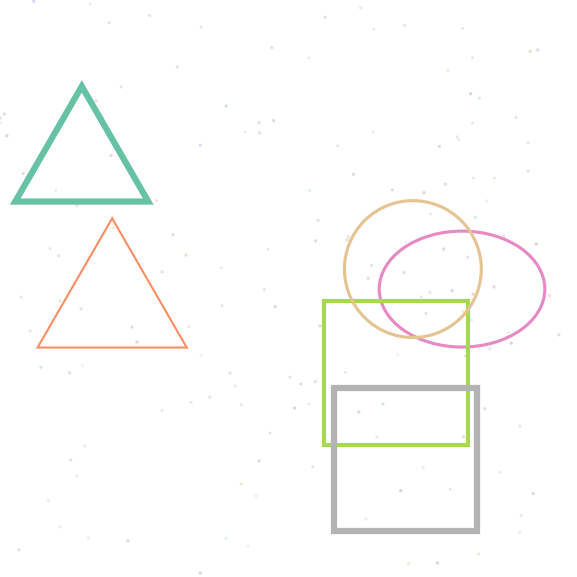[{"shape": "triangle", "thickness": 3, "radius": 0.66, "center": [0.142, 0.717]}, {"shape": "triangle", "thickness": 1, "radius": 0.75, "center": [0.194, 0.472]}, {"shape": "oval", "thickness": 1.5, "radius": 0.72, "center": [0.8, 0.499]}, {"shape": "square", "thickness": 2, "radius": 0.62, "center": [0.685, 0.353]}, {"shape": "circle", "thickness": 1.5, "radius": 0.59, "center": [0.715, 0.533]}, {"shape": "square", "thickness": 3, "radius": 0.62, "center": [0.702, 0.203]}]